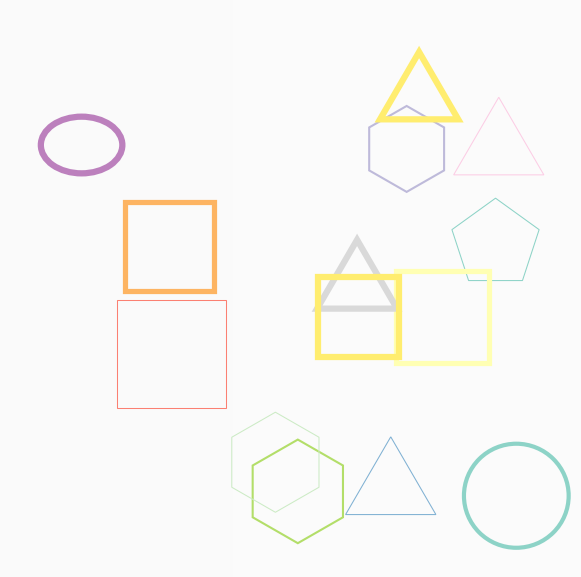[{"shape": "pentagon", "thickness": 0.5, "radius": 0.39, "center": [0.853, 0.577]}, {"shape": "circle", "thickness": 2, "radius": 0.45, "center": [0.888, 0.141]}, {"shape": "square", "thickness": 2.5, "radius": 0.4, "center": [0.762, 0.45]}, {"shape": "hexagon", "thickness": 1, "radius": 0.37, "center": [0.7, 0.741]}, {"shape": "square", "thickness": 0.5, "radius": 0.47, "center": [0.296, 0.386]}, {"shape": "triangle", "thickness": 0.5, "radius": 0.45, "center": [0.672, 0.153]}, {"shape": "square", "thickness": 2.5, "radius": 0.38, "center": [0.291, 0.572]}, {"shape": "hexagon", "thickness": 1, "radius": 0.45, "center": [0.512, 0.148]}, {"shape": "triangle", "thickness": 0.5, "radius": 0.45, "center": [0.858, 0.741]}, {"shape": "triangle", "thickness": 3, "radius": 0.4, "center": [0.614, 0.504]}, {"shape": "oval", "thickness": 3, "radius": 0.35, "center": [0.14, 0.748]}, {"shape": "hexagon", "thickness": 0.5, "radius": 0.43, "center": [0.474, 0.199]}, {"shape": "triangle", "thickness": 3, "radius": 0.39, "center": [0.721, 0.831]}, {"shape": "square", "thickness": 3, "radius": 0.35, "center": [0.616, 0.451]}]